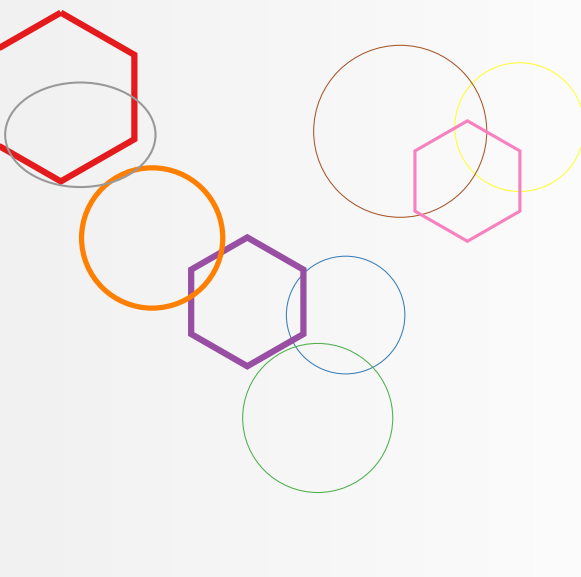[{"shape": "hexagon", "thickness": 3, "radius": 0.73, "center": [0.105, 0.831]}, {"shape": "circle", "thickness": 0.5, "radius": 0.51, "center": [0.595, 0.454]}, {"shape": "circle", "thickness": 0.5, "radius": 0.65, "center": [0.547, 0.275]}, {"shape": "hexagon", "thickness": 3, "radius": 0.56, "center": [0.425, 0.476]}, {"shape": "circle", "thickness": 2.5, "radius": 0.61, "center": [0.262, 0.587]}, {"shape": "circle", "thickness": 0.5, "radius": 0.56, "center": [0.894, 0.779]}, {"shape": "circle", "thickness": 0.5, "radius": 0.74, "center": [0.689, 0.772]}, {"shape": "hexagon", "thickness": 1.5, "radius": 0.52, "center": [0.804, 0.686]}, {"shape": "oval", "thickness": 1, "radius": 0.65, "center": [0.138, 0.766]}]